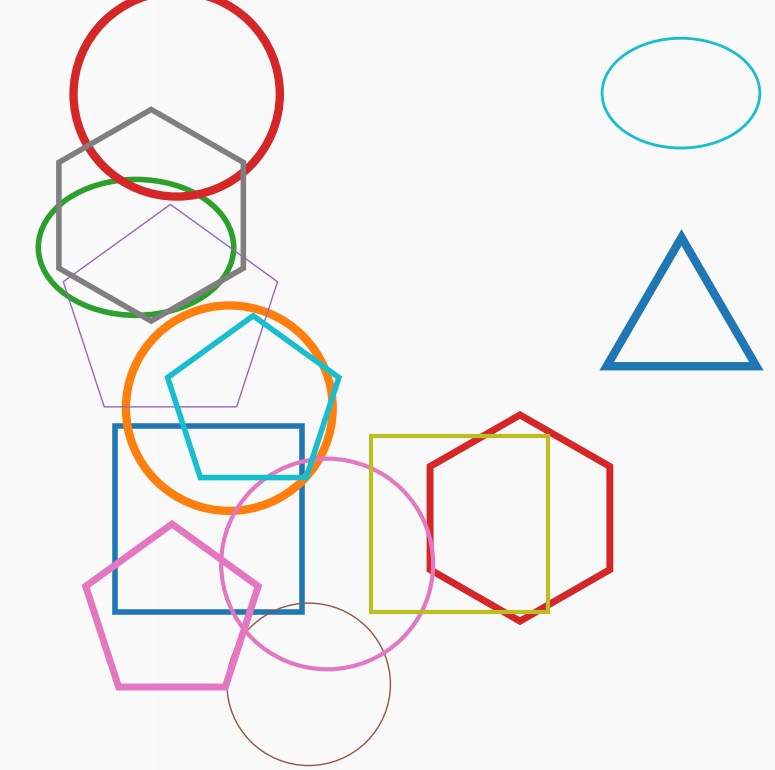[{"shape": "triangle", "thickness": 3, "radius": 0.56, "center": [0.879, 0.58]}, {"shape": "square", "thickness": 2, "radius": 0.6, "center": [0.269, 0.326]}, {"shape": "circle", "thickness": 3, "radius": 0.67, "center": [0.296, 0.47]}, {"shape": "oval", "thickness": 2, "radius": 0.63, "center": [0.175, 0.679]}, {"shape": "circle", "thickness": 3, "radius": 0.67, "center": [0.228, 0.878]}, {"shape": "hexagon", "thickness": 2.5, "radius": 0.67, "center": [0.671, 0.327]}, {"shape": "pentagon", "thickness": 0.5, "radius": 0.73, "center": [0.22, 0.589]}, {"shape": "circle", "thickness": 0.5, "radius": 0.53, "center": [0.398, 0.111]}, {"shape": "pentagon", "thickness": 2.5, "radius": 0.59, "center": [0.222, 0.202]}, {"shape": "circle", "thickness": 1.5, "radius": 0.68, "center": [0.422, 0.268]}, {"shape": "hexagon", "thickness": 2, "radius": 0.69, "center": [0.195, 0.72]}, {"shape": "square", "thickness": 1.5, "radius": 0.57, "center": [0.593, 0.319]}, {"shape": "pentagon", "thickness": 2, "radius": 0.58, "center": [0.327, 0.474]}, {"shape": "oval", "thickness": 1, "radius": 0.51, "center": [0.879, 0.879]}]